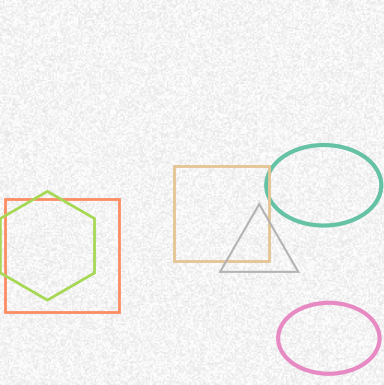[{"shape": "oval", "thickness": 3, "radius": 0.75, "center": [0.841, 0.519]}, {"shape": "square", "thickness": 2, "radius": 0.74, "center": [0.161, 0.336]}, {"shape": "oval", "thickness": 3, "radius": 0.66, "center": [0.854, 0.121]}, {"shape": "hexagon", "thickness": 2, "radius": 0.71, "center": [0.123, 0.362]}, {"shape": "square", "thickness": 2, "radius": 0.62, "center": [0.575, 0.445]}, {"shape": "triangle", "thickness": 1.5, "radius": 0.59, "center": [0.673, 0.353]}]